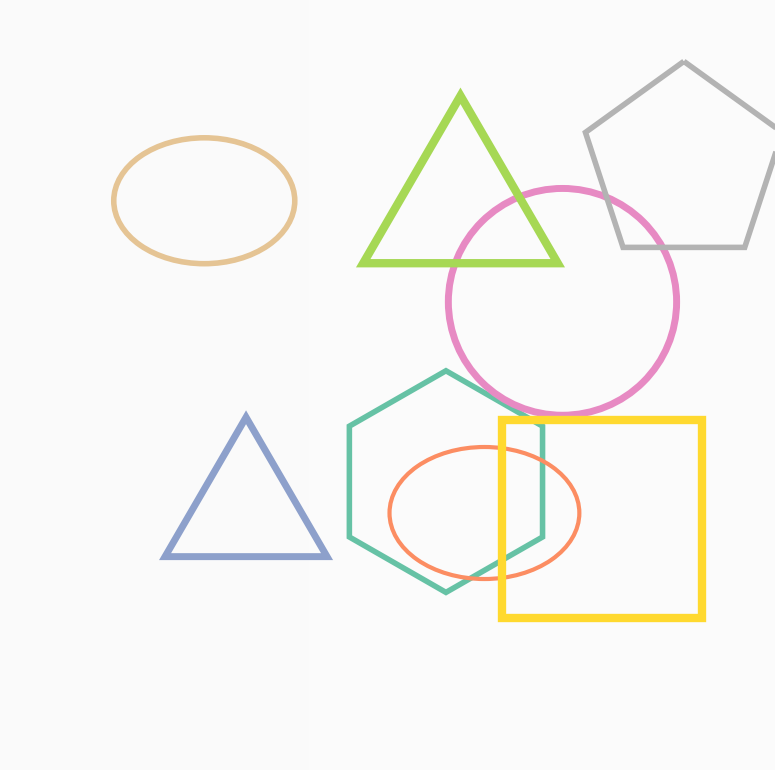[{"shape": "hexagon", "thickness": 2, "radius": 0.72, "center": [0.575, 0.375]}, {"shape": "oval", "thickness": 1.5, "radius": 0.61, "center": [0.625, 0.334]}, {"shape": "triangle", "thickness": 2.5, "radius": 0.6, "center": [0.317, 0.337]}, {"shape": "circle", "thickness": 2.5, "radius": 0.74, "center": [0.726, 0.608]}, {"shape": "triangle", "thickness": 3, "radius": 0.72, "center": [0.594, 0.731]}, {"shape": "square", "thickness": 3, "radius": 0.64, "center": [0.777, 0.326]}, {"shape": "oval", "thickness": 2, "radius": 0.58, "center": [0.264, 0.739]}, {"shape": "pentagon", "thickness": 2, "radius": 0.67, "center": [0.882, 0.787]}]